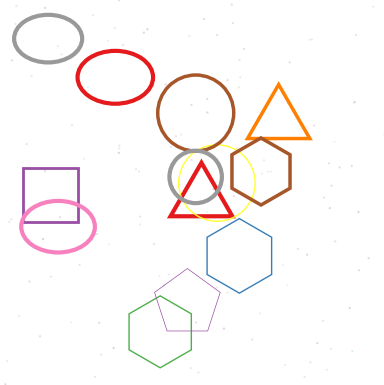[{"shape": "oval", "thickness": 3, "radius": 0.49, "center": [0.3, 0.799]}, {"shape": "triangle", "thickness": 3, "radius": 0.46, "center": [0.523, 0.485]}, {"shape": "hexagon", "thickness": 1, "radius": 0.48, "center": [0.622, 0.335]}, {"shape": "hexagon", "thickness": 1, "radius": 0.47, "center": [0.416, 0.138]}, {"shape": "pentagon", "thickness": 0.5, "radius": 0.45, "center": [0.487, 0.213]}, {"shape": "square", "thickness": 2, "radius": 0.36, "center": [0.132, 0.493]}, {"shape": "triangle", "thickness": 2.5, "radius": 0.47, "center": [0.724, 0.687]}, {"shape": "circle", "thickness": 1, "radius": 0.5, "center": [0.563, 0.525]}, {"shape": "hexagon", "thickness": 2.5, "radius": 0.44, "center": [0.678, 0.555]}, {"shape": "circle", "thickness": 2.5, "radius": 0.49, "center": [0.508, 0.706]}, {"shape": "oval", "thickness": 3, "radius": 0.48, "center": [0.151, 0.411]}, {"shape": "oval", "thickness": 3, "radius": 0.44, "center": [0.125, 0.9]}, {"shape": "circle", "thickness": 3, "radius": 0.34, "center": [0.508, 0.54]}]